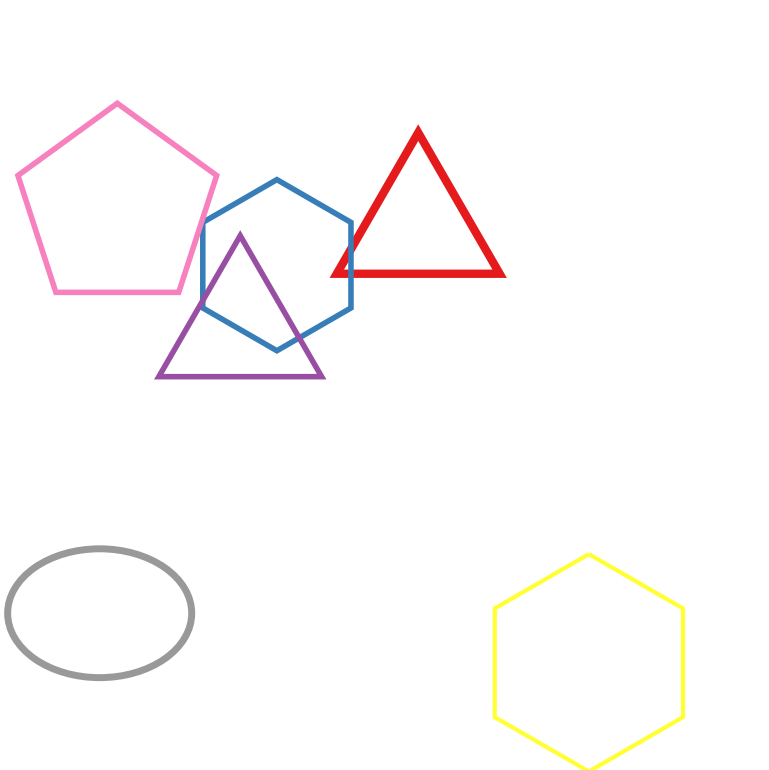[{"shape": "triangle", "thickness": 3, "radius": 0.61, "center": [0.543, 0.706]}, {"shape": "hexagon", "thickness": 2, "radius": 0.56, "center": [0.36, 0.656]}, {"shape": "triangle", "thickness": 2, "radius": 0.61, "center": [0.312, 0.572]}, {"shape": "hexagon", "thickness": 1.5, "radius": 0.71, "center": [0.765, 0.139]}, {"shape": "pentagon", "thickness": 2, "radius": 0.68, "center": [0.152, 0.73]}, {"shape": "oval", "thickness": 2.5, "radius": 0.6, "center": [0.129, 0.204]}]